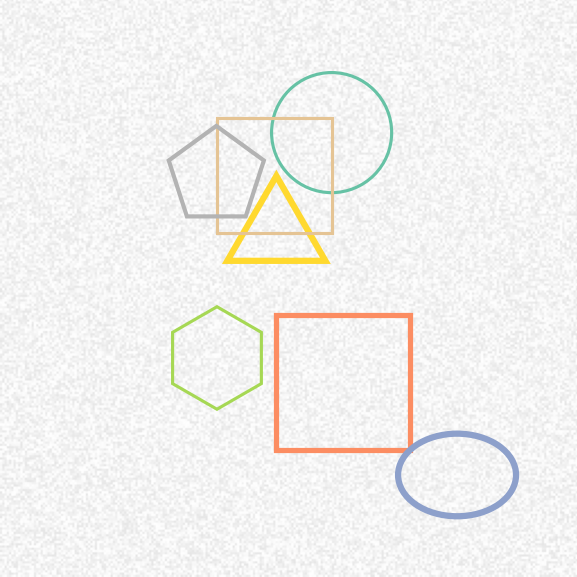[{"shape": "circle", "thickness": 1.5, "radius": 0.52, "center": [0.574, 0.77]}, {"shape": "square", "thickness": 2.5, "radius": 0.58, "center": [0.594, 0.336]}, {"shape": "oval", "thickness": 3, "radius": 0.51, "center": [0.791, 0.177]}, {"shape": "hexagon", "thickness": 1.5, "radius": 0.44, "center": [0.376, 0.379]}, {"shape": "triangle", "thickness": 3, "radius": 0.49, "center": [0.479, 0.597]}, {"shape": "square", "thickness": 1.5, "radius": 0.5, "center": [0.475, 0.695]}, {"shape": "pentagon", "thickness": 2, "radius": 0.43, "center": [0.375, 0.694]}]